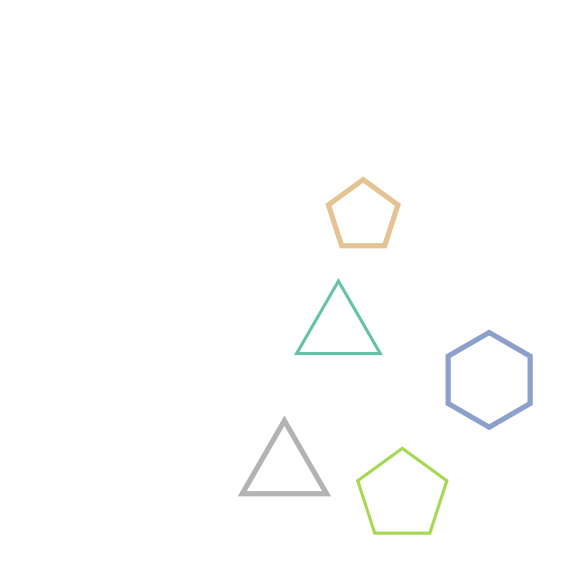[{"shape": "triangle", "thickness": 1.5, "radius": 0.42, "center": [0.586, 0.429]}, {"shape": "hexagon", "thickness": 2.5, "radius": 0.41, "center": [0.847, 0.341]}, {"shape": "pentagon", "thickness": 1.5, "radius": 0.41, "center": [0.697, 0.142]}, {"shape": "pentagon", "thickness": 2.5, "radius": 0.32, "center": [0.629, 0.625]}, {"shape": "triangle", "thickness": 2.5, "radius": 0.42, "center": [0.492, 0.186]}]